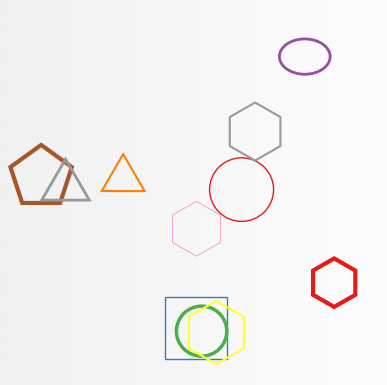[{"shape": "hexagon", "thickness": 3, "radius": 0.31, "center": [0.862, 0.266]}, {"shape": "circle", "thickness": 1, "radius": 0.41, "center": [0.623, 0.508]}, {"shape": "square", "thickness": 1, "radius": 0.4, "center": [0.506, 0.149]}, {"shape": "circle", "thickness": 2.5, "radius": 0.32, "center": [0.52, 0.14]}, {"shape": "oval", "thickness": 2, "radius": 0.33, "center": [0.786, 0.853]}, {"shape": "triangle", "thickness": 1.5, "radius": 0.32, "center": [0.318, 0.536]}, {"shape": "hexagon", "thickness": 1.5, "radius": 0.41, "center": [0.558, 0.136]}, {"shape": "pentagon", "thickness": 3, "radius": 0.42, "center": [0.106, 0.54]}, {"shape": "hexagon", "thickness": 0.5, "radius": 0.36, "center": [0.507, 0.406]}, {"shape": "hexagon", "thickness": 1.5, "radius": 0.38, "center": [0.658, 0.658]}, {"shape": "triangle", "thickness": 2, "radius": 0.35, "center": [0.169, 0.516]}]